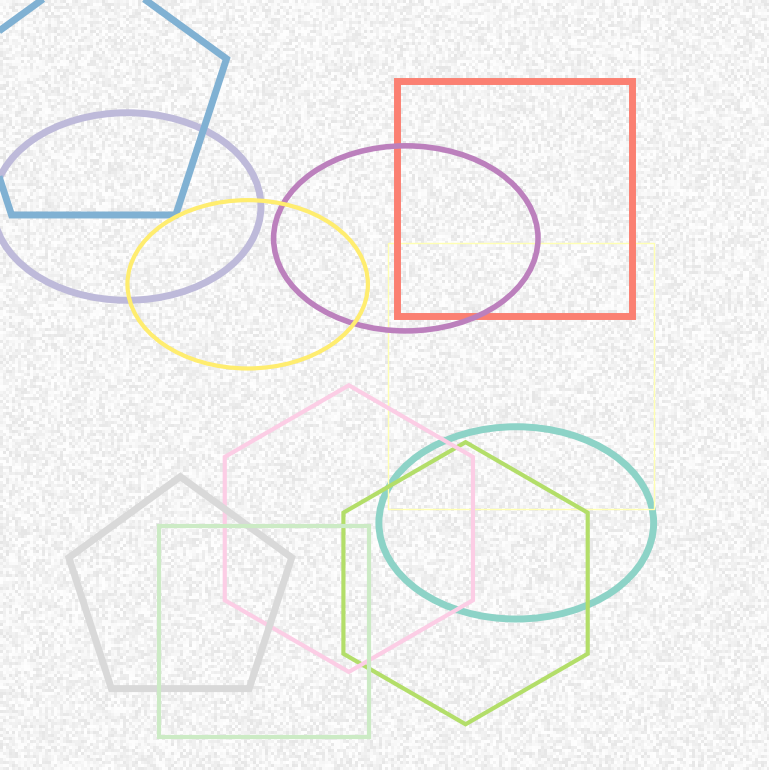[{"shape": "oval", "thickness": 2.5, "radius": 0.89, "center": [0.67, 0.321]}, {"shape": "square", "thickness": 0.5, "radius": 0.86, "center": [0.677, 0.512]}, {"shape": "oval", "thickness": 2.5, "radius": 0.87, "center": [0.165, 0.732]}, {"shape": "square", "thickness": 2.5, "radius": 0.76, "center": [0.668, 0.742]}, {"shape": "pentagon", "thickness": 2.5, "radius": 0.91, "center": [0.122, 0.868]}, {"shape": "hexagon", "thickness": 1.5, "radius": 0.92, "center": [0.605, 0.243]}, {"shape": "hexagon", "thickness": 1.5, "radius": 0.93, "center": [0.453, 0.314]}, {"shape": "pentagon", "thickness": 2.5, "radius": 0.76, "center": [0.234, 0.229]}, {"shape": "oval", "thickness": 2, "radius": 0.86, "center": [0.527, 0.69]}, {"shape": "square", "thickness": 1.5, "radius": 0.68, "center": [0.343, 0.18]}, {"shape": "oval", "thickness": 1.5, "radius": 0.78, "center": [0.322, 0.631]}]